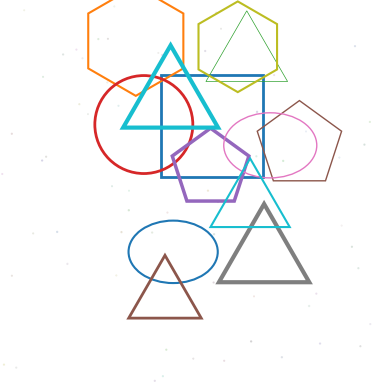[{"shape": "oval", "thickness": 1.5, "radius": 0.58, "center": [0.45, 0.346]}, {"shape": "square", "thickness": 2, "radius": 0.66, "center": [0.551, 0.673]}, {"shape": "hexagon", "thickness": 1.5, "radius": 0.71, "center": [0.353, 0.894]}, {"shape": "triangle", "thickness": 0.5, "radius": 0.61, "center": [0.641, 0.849]}, {"shape": "circle", "thickness": 2, "radius": 0.64, "center": [0.374, 0.676]}, {"shape": "pentagon", "thickness": 2.5, "radius": 0.52, "center": [0.547, 0.562]}, {"shape": "pentagon", "thickness": 1, "radius": 0.58, "center": [0.778, 0.624]}, {"shape": "triangle", "thickness": 2, "radius": 0.54, "center": [0.428, 0.228]}, {"shape": "oval", "thickness": 1, "radius": 0.6, "center": [0.702, 0.622]}, {"shape": "triangle", "thickness": 3, "radius": 0.68, "center": [0.686, 0.335]}, {"shape": "hexagon", "thickness": 1.5, "radius": 0.59, "center": [0.618, 0.879]}, {"shape": "triangle", "thickness": 3, "radius": 0.71, "center": [0.443, 0.74]}, {"shape": "triangle", "thickness": 1.5, "radius": 0.59, "center": [0.65, 0.47]}]